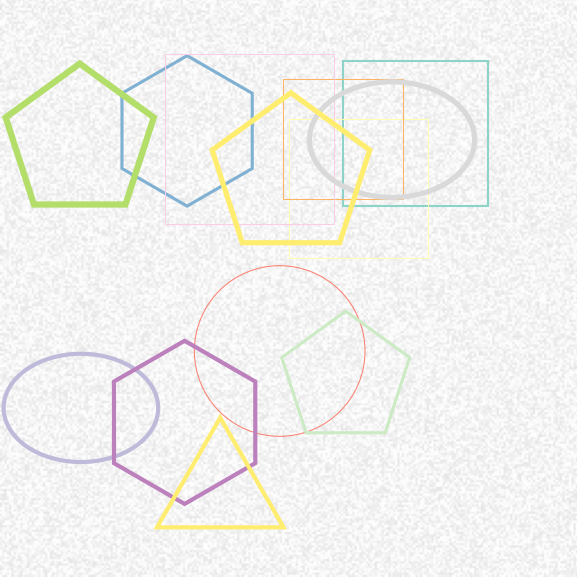[{"shape": "square", "thickness": 1, "radius": 0.62, "center": [0.719, 0.768]}, {"shape": "square", "thickness": 0.5, "radius": 0.6, "center": [0.621, 0.673]}, {"shape": "oval", "thickness": 2, "radius": 0.67, "center": [0.14, 0.293]}, {"shape": "circle", "thickness": 0.5, "radius": 0.74, "center": [0.484, 0.391]}, {"shape": "hexagon", "thickness": 1.5, "radius": 0.65, "center": [0.324, 0.772]}, {"shape": "square", "thickness": 0.5, "radius": 0.52, "center": [0.593, 0.759]}, {"shape": "pentagon", "thickness": 3, "radius": 0.67, "center": [0.138, 0.754]}, {"shape": "square", "thickness": 0.5, "radius": 0.73, "center": [0.432, 0.758]}, {"shape": "oval", "thickness": 2.5, "radius": 0.71, "center": [0.679, 0.757]}, {"shape": "hexagon", "thickness": 2, "radius": 0.71, "center": [0.32, 0.268]}, {"shape": "pentagon", "thickness": 1.5, "radius": 0.58, "center": [0.599, 0.344]}, {"shape": "pentagon", "thickness": 2.5, "radius": 0.72, "center": [0.504, 0.695]}, {"shape": "triangle", "thickness": 2, "radius": 0.63, "center": [0.381, 0.149]}]